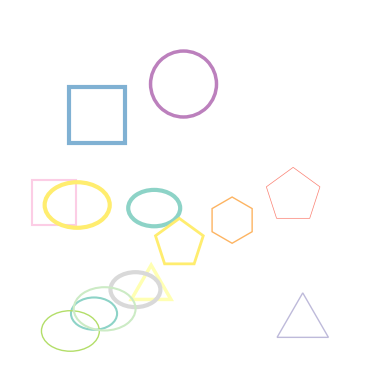[{"shape": "oval", "thickness": 3, "radius": 0.34, "center": [0.401, 0.46]}, {"shape": "oval", "thickness": 1.5, "radius": 0.3, "center": [0.244, 0.185]}, {"shape": "triangle", "thickness": 2.5, "radius": 0.3, "center": [0.393, 0.252]}, {"shape": "triangle", "thickness": 1, "radius": 0.38, "center": [0.786, 0.162]}, {"shape": "pentagon", "thickness": 0.5, "radius": 0.37, "center": [0.761, 0.492]}, {"shape": "square", "thickness": 3, "radius": 0.36, "center": [0.253, 0.701]}, {"shape": "hexagon", "thickness": 1, "radius": 0.3, "center": [0.603, 0.428]}, {"shape": "oval", "thickness": 1, "radius": 0.38, "center": [0.183, 0.14]}, {"shape": "square", "thickness": 1.5, "radius": 0.29, "center": [0.139, 0.474]}, {"shape": "oval", "thickness": 3, "radius": 0.32, "center": [0.352, 0.248]}, {"shape": "circle", "thickness": 2.5, "radius": 0.43, "center": [0.477, 0.782]}, {"shape": "oval", "thickness": 1.5, "radius": 0.4, "center": [0.272, 0.198]}, {"shape": "pentagon", "thickness": 2, "radius": 0.33, "center": [0.466, 0.367]}, {"shape": "oval", "thickness": 3, "radius": 0.42, "center": [0.201, 0.468]}]